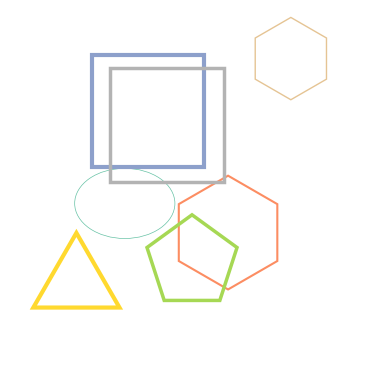[{"shape": "oval", "thickness": 0.5, "radius": 0.65, "center": [0.324, 0.472]}, {"shape": "hexagon", "thickness": 1.5, "radius": 0.74, "center": [0.592, 0.396]}, {"shape": "square", "thickness": 3, "radius": 0.73, "center": [0.384, 0.712]}, {"shape": "pentagon", "thickness": 2.5, "radius": 0.61, "center": [0.499, 0.319]}, {"shape": "triangle", "thickness": 3, "radius": 0.65, "center": [0.198, 0.266]}, {"shape": "hexagon", "thickness": 1, "radius": 0.53, "center": [0.755, 0.848]}, {"shape": "square", "thickness": 2.5, "radius": 0.74, "center": [0.435, 0.675]}]